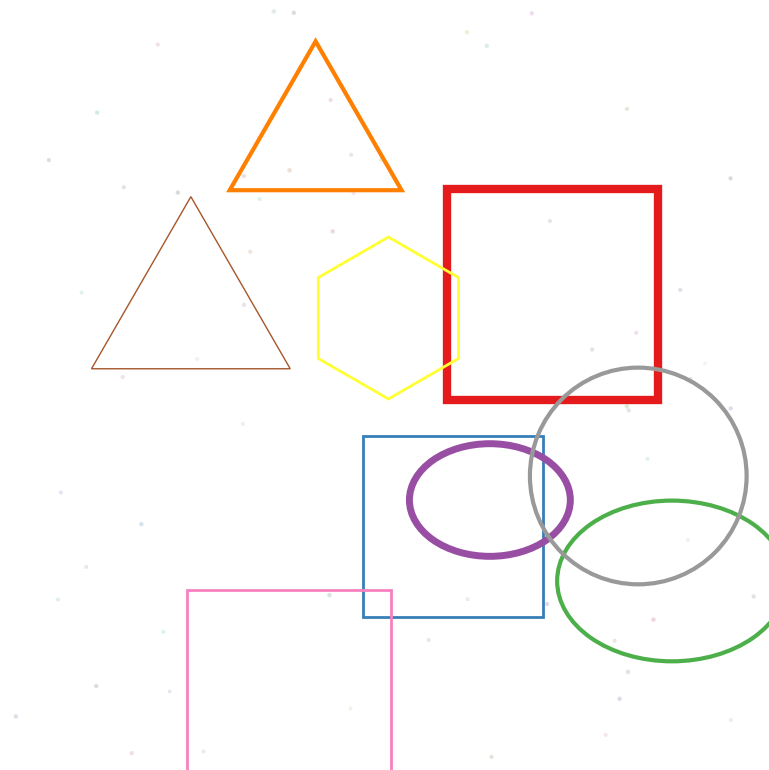[{"shape": "square", "thickness": 3, "radius": 0.69, "center": [0.718, 0.618]}, {"shape": "square", "thickness": 1, "radius": 0.59, "center": [0.588, 0.316]}, {"shape": "oval", "thickness": 1.5, "radius": 0.75, "center": [0.873, 0.246]}, {"shape": "oval", "thickness": 2.5, "radius": 0.52, "center": [0.636, 0.351]}, {"shape": "triangle", "thickness": 1.5, "radius": 0.64, "center": [0.41, 0.817]}, {"shape": "hexagon", "thickness": 1, "radius": 0.53, "center": [0.504, 0.587]}, {"shape": "triangle", "thickness": 0.5, "radius": 0.74, "center": [0.248, 0.596]}, {"shape": "square", "thickness": 1, "radius": 0.66, "center": [0.375, 0.102]}, {"shape": "circle", "thickness": 1.5, "radius": 0.7, "center": [0.829, 0.382]}]